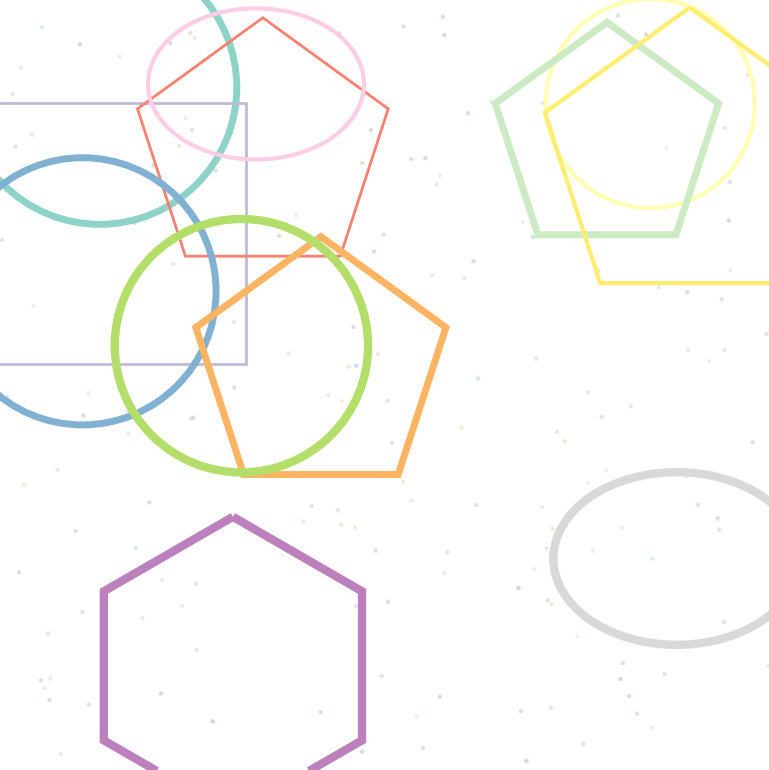[{"shape": "circle", "thickness": 2.5, "radius": 0.89, "center": [0.13, 0.886]}, {"shape": "circle", "thickness": 1.5, "radius": 0.68, "center": [0.845, 0.866]}, {"shape": "square", "thickness": 1, "radius": 0.85, "center": [0.151, 0.697]}, {"shape": "pentagon", "thickness": 1, "radius": 0.86, "center": [0.341, 0.806]}, {"shape": "circle", "thickness": 2.5, "radius": 0.87, "center": [0.107, 0.622]}, {"shape": "pentagon", "thickness": 2.5, "radius": 0.85, "center": [0.417, 0.522]}, {"shape": "circle", "thickness": 3, "radius": 0.82, "center": [0.314, 0.551]}, {"shape": "oval", "thickness": 1.5, "radius": 0.7, "center": [0.332, 0.891]}, {"shape": "oval", "thickness": 3, "radius": 0.8, "center": [0.879, 0.275]}, {"shape": "hexagon", "thickness": 3, "radius": 0.97, "center": [0.303, 0.135]}, {"shape": "pentagon", "thickness": 2.5, "radius": 0.76, "center": [0.788, 0.819]}, {"shape": "pentagon", "thickness": 1.5, "radius": 0.99, "center": [0.896, 0.792]}]